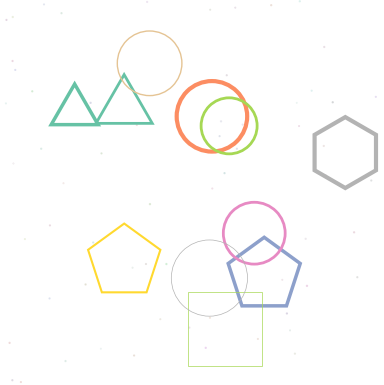[{"shape": "triangle", "thickness": 2, "radius": 0.42, "center": [0.322, 0.722]}, {"shape": "triangle", "thickness": 2.5, "radius": 0.35, "center": [0.194, 0.711]}, {"shape": "circle", "thickness": 3, "radius": 0.46, "center": [0.55, 0.698]}, {"shape": "pentagon", "thickness": 2.5, "radius": 0.49, "center": [0.686, 0.285]}, {"shape": "circle", "thickness": 2, "radius": 0.4, "center": [0.66, 0.394]}, {"shape": "circle", "thickness": 2, "radius": 0.36, "center": [0.595, 0.673]}, {"shape": "square", "thickness": 0.5, "radius": 0.48, "center": [0.585, 0.146]}, {"shape": "pentagon", "thickness": 1.5, "radius": 0.49, "center": [0.323, 0.321]}, {"shape": "circle", "thickness": 1, "radius": 0.42, "center": [0.389, 0.836]}, {"shape": "circle", "thickness": 0.5, "radius": 0.49, "center": [0.544, 0.278]}, {"shape": "hexagon", "thickness": 3, "radius": 0.46, "center": [0.897, 0.604]}]